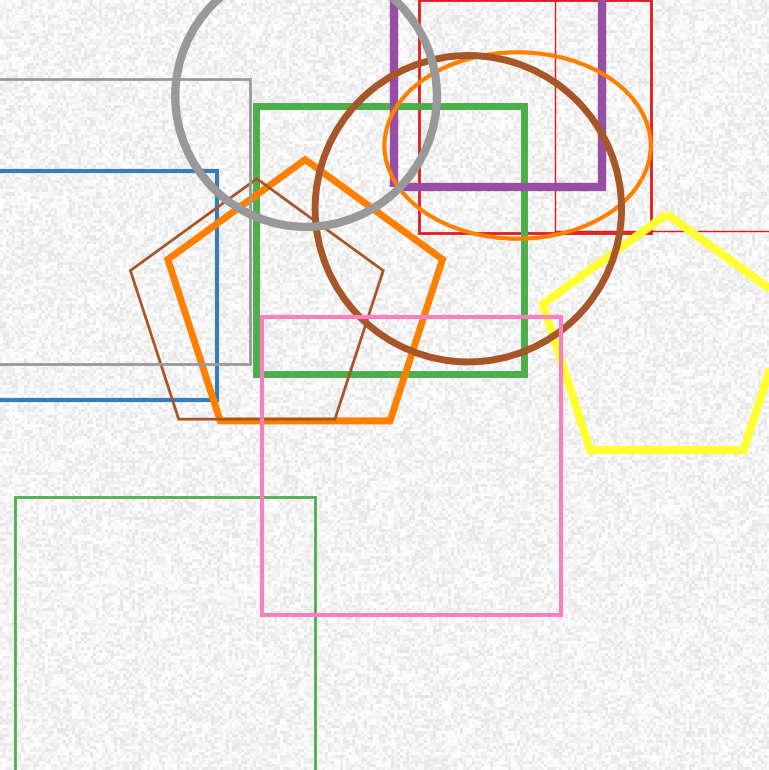[{"shape": "square", "thickness": 0.5, "radius": 0.86, "center": [0.892, 0.871]}, {"shape": "square", "thickness": 1, "radius": 0.76, "center": [0.695, 0.849]}, {"shape": "square", "thickness": 1.5, "radius": 0.74, "center": [0.133, 0.629]}, {"shape": "square", "thickness": 2.5, "radius": 0.87, "center": [0.506, 0.688]}, {"shape": "square", "thickness": 1, "radius": 0.98, "center": [0.215, 0.159]}, {"shape": "square", "thickness": 3, "radius": 0.68, "center": [0.647, 0.892]}, {"shape": "pentagon", "thickness": 2.5, "radius": 0.94, "center": [0.396, 0.605]}, {"shape": "oval", "thickness": 1.5, "radius": 0.86, "center": [0.672, 0.811]}, {"shape": "pentagon", "thickness": 3, "radius": 0.85, "center": [0.866, 0.553]}, {"shape": "circle", "thickness": 2.5, "radius": 0.99, "center": [0.608, 0.729]}, {"shape": "pentagon", "thickness": 1, "radius": 0.86, "center": [0.334, 0.595]}, {"shape": "square", "thickness": 1.5, "radius": 0.97, "center": [0.535, 0.395]}, {"shape": "circle", "thickness": 3, "radius": 0.85, "center": [0.398, 0.875]}, {"shape": "square", "thickness": 1, "radius": 0.93, "center": [0.14, 0.713]}]